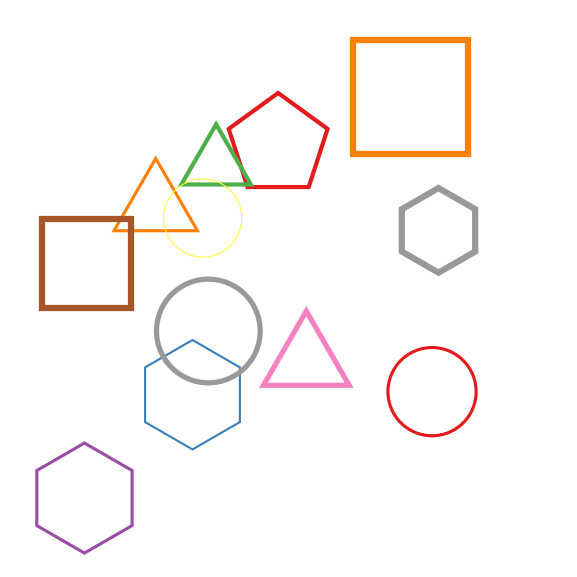[{"shape": "circle", "thickness": 1.5, "radius": 0.38, "center": [0.748, 0.321]}, {"shape": "pentagon", "thickness": 2, "radius": 0.45, "center": [0.482, 0.748]}, {"shape": "hexagon", "thickness": 1, "radius": 0.47, "center": [0.333, 0.316]}, {"shape": "triangle", "thickness": 2, "radius": 0.35, "center": [0.374, 0.714]}, {"shape": "hexagon", "thickness": 1.5, "radius": 0.48, "center": [0.146, 0.137]}, {"shape": "square", "thickness": 3, "radius": 0.5, "center": [0.711, 0.831]}, {"shape": "triangle", "thickness": 1.5, "radius": 0.42, "center": [0.27, 0.641]}, {"shape": "circle", "thickness": 0.5, "radius": 0.34, "center": [0.351, 0.622]}, {"shape": "square", "thickness": 3, "radius": 0.38, "center": [0.15, 0.543]}, {"shape": "triangle", "thickness": 2.5, "radius": 0.43, "center": [0.53, 0.375]}, {"shape": "circle", "thickness": 2.5, "radius": 0.45, "center": [0.361, 0.426]}, {"shape": "hexagon", "thickness": 3, "radius": 0.37, "center": [0.759, 0.6]}]